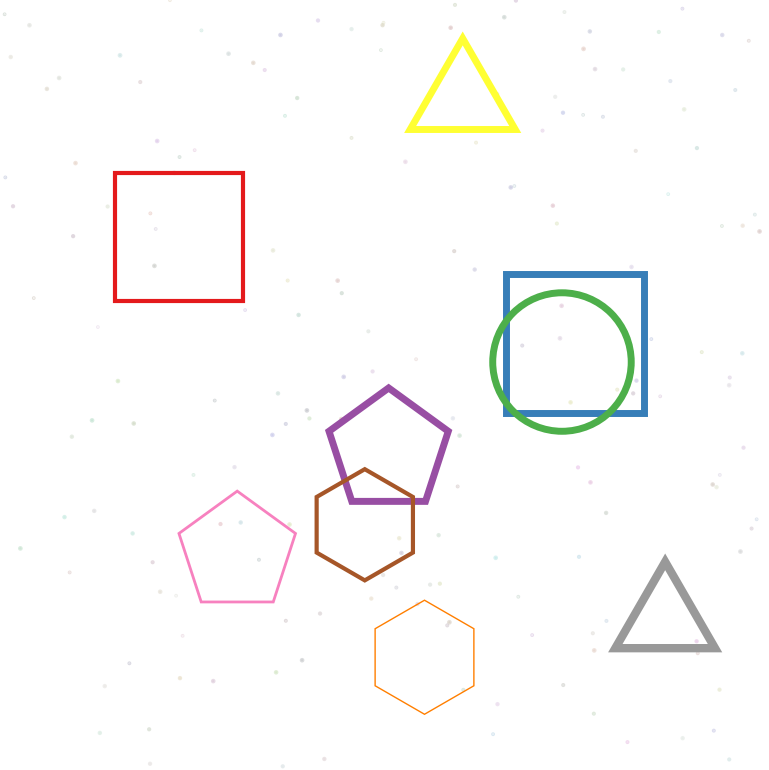[{"shape": "square", "thickness": 1.5, "radius": 0.42, "center": [0.232, 0.692]}, {"shape": "square", "thickness": 2.5, "radius": 0.45, "center": [0.747, 0.554]}, {"shape": "circle", "thickness": 2.5, "radius": 0.45, "center": [0.73, 0.53]}, {"shape": "pentagon", "thickness": 2.5, "radius": 0.41, "center": [0.505, 0.415]}, {"shape": "hexagon", "thickness": 0.5, "radius": 0.37, "center": [0.551, 0.146]}, {"shape": "triangle", "thickness": 2.5, "radius": 0.39, "center": [0.601, 0.871]}, {"shape": "hexagon", "thickness": 1.5, "radius": 0.36, "center": [0.474, 0.318]}, {"shape": "pentagon", "thickness": 1, "radius": 0.4, "center": [0.308, 0.283]}, {"shape": "triangle", "thickness": 3, "radius": 0.37, "center": [0.864, 0.196]}]